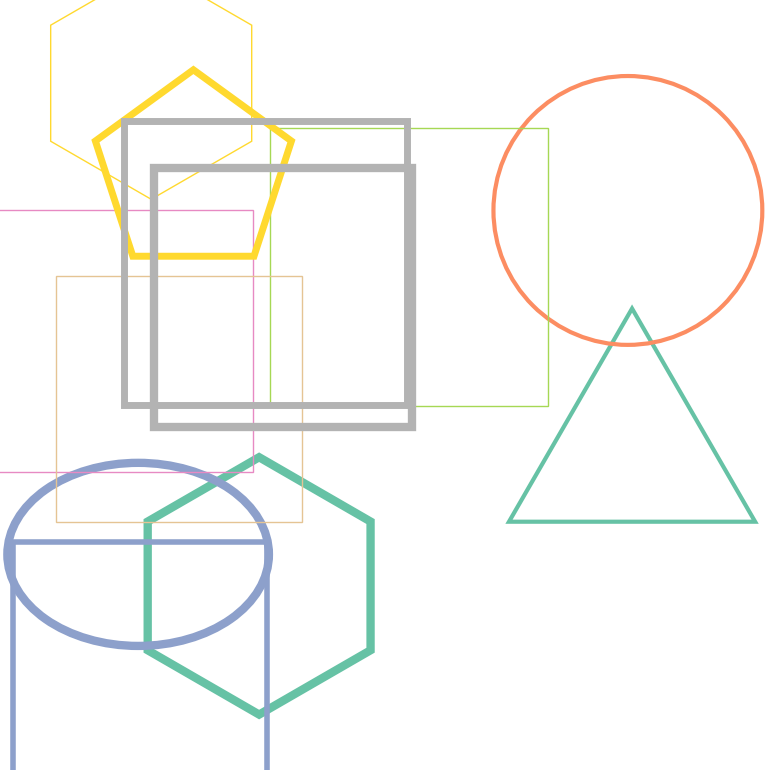[{"shape": "triangle", "thickness": 1.5, "radius": 0.92, "center": [0.821, 0.415]}, {"shape": "hexagon", "thickness": 3, "radius": 0.84, "center": [0.337, 0.239]}, {"shape": "circle", "thickness": 1.5, "radius": 0.87, "center": [0.815, 0.727]}, {"shape": "square", "thickness": 2, "radius": 0.82, "center": [0.182, 0.131]}, {"shape": "oval", "thickness": 3, "radius": 0.85, "center": [0.179, 0.28]}, {"shape": "square", "thickness": 0.5, "radius": 0.85, "center": [0.159, 0.557]}, {"shape": "square", "thickness": 0.5, "radius": 0.9, "center": [0.531, 0.653]}, {"shape": "pentagon", "thickness": 2.5, "radius": 0.67, "center": [0.251, 0.776]}, {"shape": "hexagon", "thickness": 0.5, "radius": 0.75, "center": [0.196, 0.892]}, {"shape": "square", "thickness": 0.5, "radius": 0.8, "center": [0.233, 0.482]}, {"shape": "square", "thickness": 3, "radius": 0.84, "center": [0.367, 0.614]}, {"shape": "square", "thickness": 2.5, "radius": 0.92, "center": [0.345, 0.659]}]